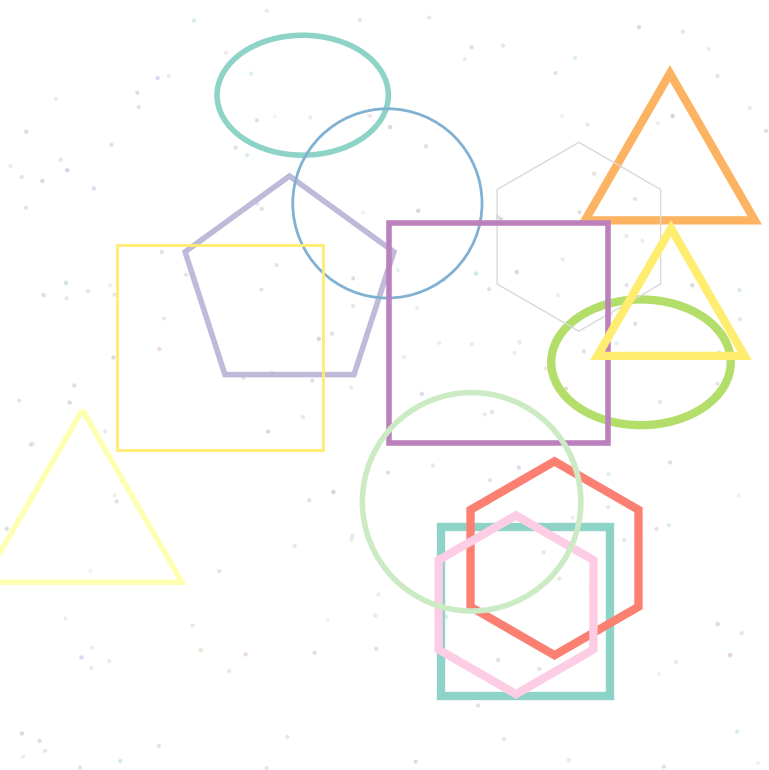[{"shape": "oval", "thickness": 2, "radius": 0.56, "center": [0.393, 0.876]}, {"shape": "square", "thickness": 3, "radius": 0.55, "center": [0.683, 0.206]}, {"shape": "triangle", "thickness": 2, "radius": 0.75, "center": [0.107, 0.318]}, {"shape": "pentagon", "thickness": 2, "radius": 0.71, "center": [0.376, 0.629]}, {"shape": "hexagon", "thickness": 3, "radius": 0.63, "center": [0.72, 0.275]}, {"shape": "circle", "thickness": 1, "radius": 0.61, "center": [0.503, 0.736]}, {"shape": "triangle", "thickness": 3, "radius": 0.64, "center": [0.87, 0.777]}, {"shape": "oval", "thickness": 3, "radius": 0.58, "center": [0.832, 0.529]}, {"shape": "hexagon", "thickness": 3, "radius": 0.58, "center": [0.67, 0.215]}, {"shape": "hexagon", "thickness": 0.5, "radius": 0.61, "center": [0.752, 0.693]}, {"shape": "square", "thickness": 2, "radius": 0.71, "center": [0.647, 0.568]}, {"shape": "circle", "thickness": 2, "radius": 0.71, "center": [0.612, 0.348]}, {"shape": "square", "thickness": 1, "radius": 0.67, "center": [0.286, 0.549]}, {"shape": "triangle", "thickness": 3, "radius": 0.55, "center": [0.871, 0.593]}]